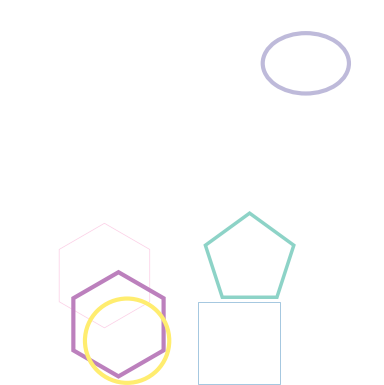[{"shape": "pentagon", "thickness": 2.5, "radius": 0.6, "center": [0.648, 0.326]}, {"shape": "oval", "thickness": 3, "radius": 0.56, "center": [0.794, 0.836]}, {"shape": "square", "thickness": 0.5, "radius": 0.53, "center": [0.62, 0.109]}, {"shape": "hexagon", "thickness": 0.5, "radius": 0.68, "center": [0.271, 0.284]}, {"shape": "hexagon", "thickness": 3, "radius": 0.68, "center": [0.308, 0.158]}, {"shape": "circle", "thickness": 3, "radius": 0.55, "center": [0.33, 0.115]}]